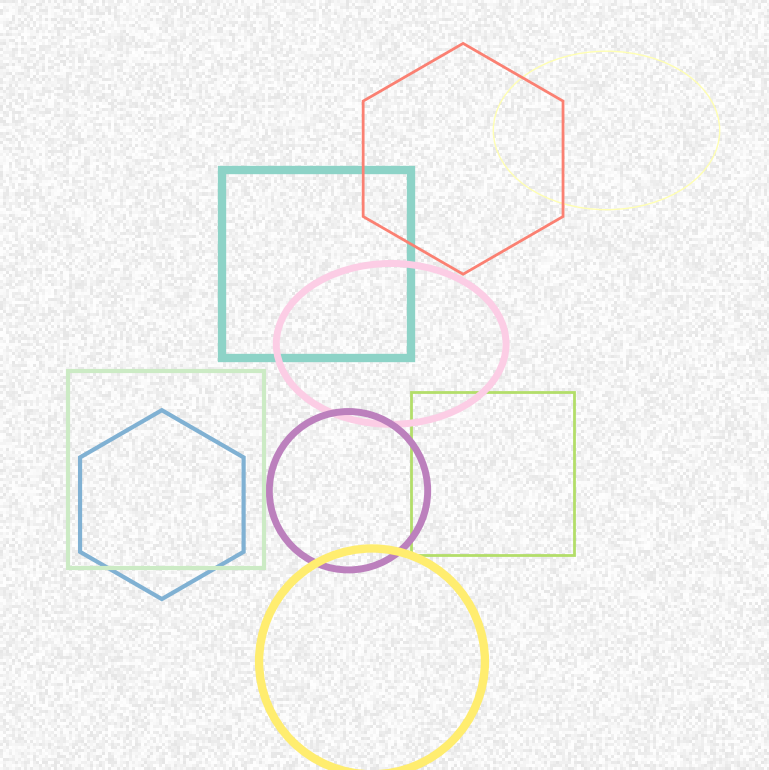[{"shape": "square", "thickness": 3, "radius": 0.61, "center": [0.411, 0.657]}, {"shape": "oval", "thickness": 0.5, "radius": 0.74, "center": [0.788, 0.831]}, {"shape": "hexagon", "thickness": 1, "radius": 0.75, "center": [0.601, 0.794]}, {"shape": "hexagon", "thickness": 1.5, "radius": 0.61, "center": [0.21, 0.345]}, {"shape": "square", "thickness": 1, "radius": 0.53, "center": [0.639, 0.385]}, {"shape": "oval", "thickness": 2.5, "radius": 0.75, "center": [0.508, 0.553]}, {"shape": "circle", "thickness": 2.5, "radius": 0.51, "center": [0.453, 0.363]}, {"shape": "square", "thickness": 1.5, "radius": 0.64, "center": [0.216, 0.39]}, {"shape": "circle", "thickness": 3, "radius": 0.73, "center": [0.483, 0.141]}]